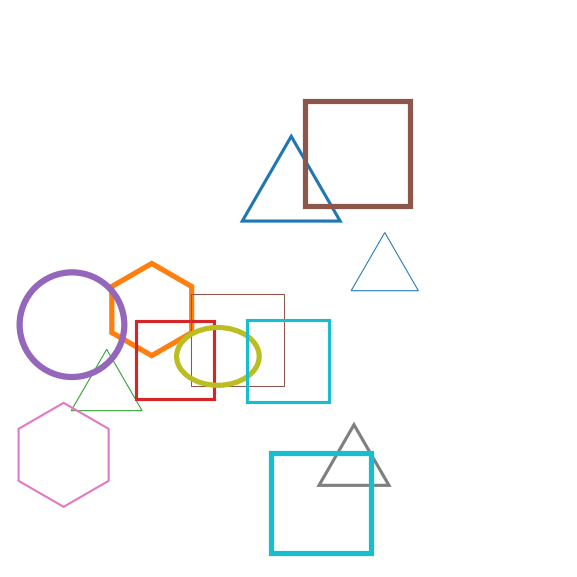[{"shape": "triangle", "thickness": 0.5, "radius": 0.34, "center": [0.666, 0.529]}, {"shape": "triangle", "thickness": 1.5, "radius": 0.49, "center": [0.504, 0.665]}, {"shape": "hexagon", "thickness": 2.5, "radius": 0.4, "center": [0.263, 0.463]}, {"shape": "triangle", "thickness": 0.5, "radius": 0.35, "center": [0.185, 0.323]}, {"shape": "square", "thickness": 1.5, "radius": 0.34, "center": [0.303, 0.376]}, {"shape": "circle", "thickness": 3, "radius": 0.45, "center": [0.125, 0.437]}, {"shape": "square", "thickness": 2.5, "radius": 0.46, "center": [0.618, 0.734]}, {"shape": "square", "thickness": 0.5, "radius": 0.4, "center": [0.411, 0.41]}, {"shape": "hexagon", "thickness": 1, "radius": 0.45, "center": [0.11, 0.212]}, {"shape": "triangle", "thickness": 1.5, "radius": 0.35, "center": [0.613, 0.194]}, {"shape": "oval", "thickness": 2.5, "radius": 0.36, "center": [0.377, 0.382]}, {"shape": "square", "thickness": 2.5, "radius": 0.43, "center": [0.556, 0.128]}, {"shape": "square", "thickness": 1.5, "radius": 0.35, "center": [0.499, 0.374]}]